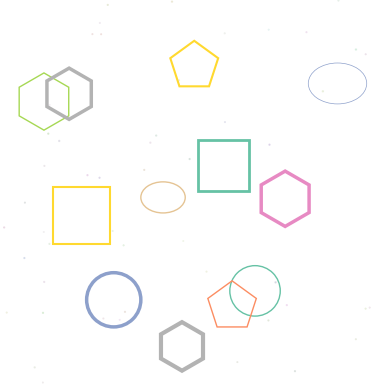[{"shape": "circle", "thickness": 1, "radius": 0.33, "center": [0.662, 0.244]}, {"shape": "square", "thickness": 2, "radius": 0.33, "center": [0.581, 0.569]}, {"shape": "pentagon", "thickness": 1, "radius": 0.33, "center": [0.603, 0.204]}, {"shape": "circle", "thickness": 2.5, "radius": 0.35, "center": [0.295, 0.221]}, {"shape": "oval", "thickness": 0.5, "radius": 0.38, "center": [0.877, 0.783]}, {"shape": "hexagon", "thickness": 2.5, "radius": 0.36, "center": [0.741, 0.484]}, {"shape": "hexagon", "thickness": 1, "radius": 0.37, "center": [0.114, 0.736]}, {"shape": "pentagon", "thickness": 1.5, "radius": 0.33, "center": [0.505, 0.829]}, {"shape": "square", "thickness": 1.5, "radius": 0.37, "center": [0.212, 0.44]}, {"shape": "oval", "thickness": 1, "radius": 0.29, "center": [0.423, 0.487]}, {"shape": "hexagon", "thickness": 3, "radius": 0.32, "center": [0.473, 0.1]}, {"shape": "hexagon", "thickness": 2.5, "radius": 0.33, "center": [0.18, 0.756]}]